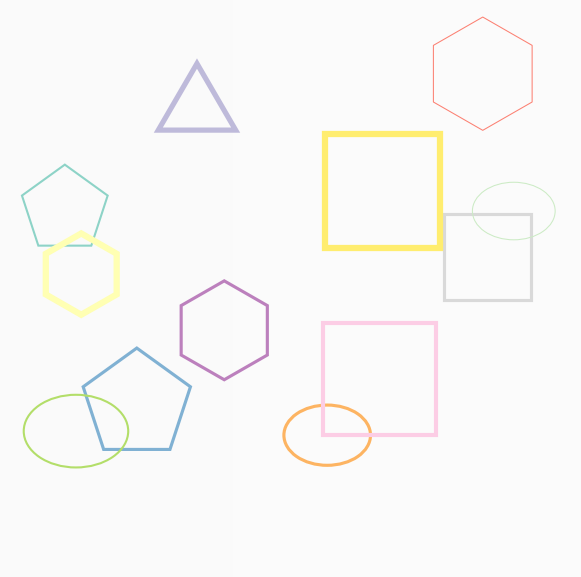[{"shape": "pentagon", "thickness": 1, "radius": 0.39, "center": [0.112, 0.637]}, {"shape": "hexagon", "thickness": 3, "radius": 0.35, "center": [0.14, 0.525]}, {"shape": "triangle", "thickness": 2.5, "radius": 0.38, "center": [0.339, 0.812]}, {"shape": "hexagon", "thickness": 0.5, "radius": 0.49, "center": [0.831, 0.872]}, {"shape": "pentagon", "thickness": 1.5, "radius": 0.49, "center": [0.235, 0.299]}, {"shape": "oval", "thickness": 1.5, "radius": 0.37, "center": [0.563, 0.246]}, {"shape": "oval", "thickness": 1, "radius": 0.45, "center": [0.131, 0.253]}, {"shape": "square", "thickness": 2, "radius": 0.49, "center": [0.653, 0.343]}, {"shape": "square", "thickness": 1.5, "radius": 0.37, "center": [0.838, 0.554]}, {"shape": "hexagon", "thickness": 1.5, "radius": 0.43, "center": [0.386, 0.427]}, {"shape": "oval", "thickness": 0.5, "radius": 0.36, "center": [0.884, 0.634]}, {"shape": "square", "thickness": 3, "radius": 0.5, "center": [0.659, 0.669]}]